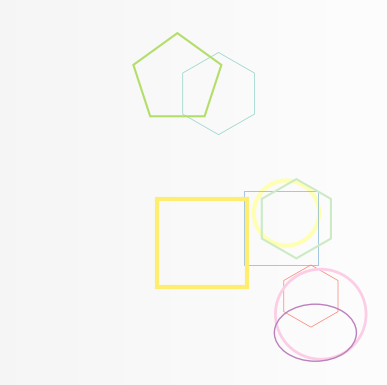[{"shape": "hexagon", "thickness": 0.5, "radius": 0.53, "center": [0.564, 0.757]}, {"shape": "circle", "thickness": 3, "radius": 0.42, "center": [0.739, 0.447]}, {"shape": "hexagon", "thickness": 0.5, "radius": 0.4, "center": [0.802, 0.231]}, {"shape": "square", "thickness": 0.5, "radius": 0.48, "center": [0.725, 0.408]}, {"shape": "pentagon", "thickness": 1.5, "radius": 0.6, "center": [0.458, 0.795]}, {"shape": "circle", "thickness": 2, "radius": 0.58, "center": [0.828, 0.184]}, {"shape": "oval", "thickness": 1, "radius": 0.53, "center": [0.814, 0.136]}, {"shape": "hexagon", "thickness": 1.5, "radius": 0.51, "center": [0.765, 0.432]}, {"shape": "square", "thickness": 3, "radius": 0.58, "center": [0.521, 0.369]}]